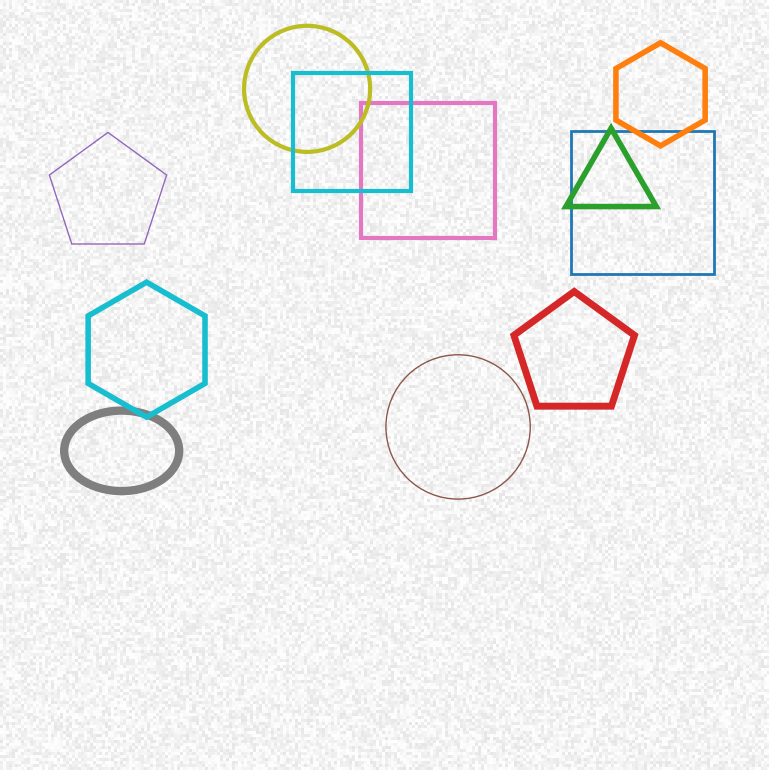[{"shape": "square", "thickness": 1, "radius": 0.47, "center": [0.835, 0.737]}, {"shape": "hexagon", "thickness": 2, "radius": 0.33, "center": [0.858, 0.878]}, {"shape": "triangle", "thickness": 2, "radius": 0.34, "center": [0.794, 0.766]}, {"shape": "pentagon", "thickness": 2.5, "radius": 0.41, "center": [0.746, 0.539]}, {"shape": "pentagon", "thickness": 0.5, "radius": 0.4, "center": [0.14, 0.748]}, {"shape": "circle", "thickness": 0.5, "radius": 0.47, "center": [0.595, 0.446]}, {"shape": "square", "thickness": 1.5, "radius": 0.44, "center": [0.556, 0.778]}, {"shape": "oval", "thickness": 3, "radius": 0.37, "center": [0.158, 0.415]}, {"shape": "circle", "thickness": 1.5, "radius": 0.41, "center": [0.399, 0.885]}, {"shape": "square", "thickness": 1.5, "radius": 0.38, "center": [0.457, 0.829]}, {"shape": "hexagon", "thickness": 2, "radius": 0.44, "center": [0.19, 0.546]}]